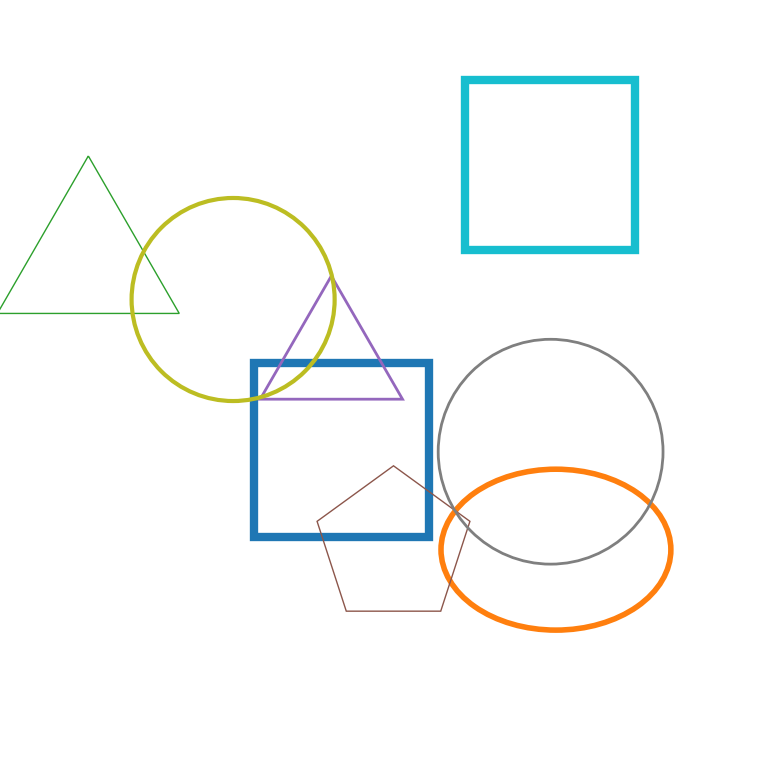[{"shape": "square", "thickness": 3, "radius": 0.57, "center": [0.443, 0.416]}, {"shape": "oval", "thickness": 2, "radius": 0.75, "center": [0.722, 0.286]}, {"shape": "triangle", "thickness": 0.5, "radius": 0.68, "center": [0.115, 0.661]}, {"shape": "triangle", "thickness": 1, "radius": 0.53, "center": [0.43, 0.535]}, {"shape": "pentagon", "thickness": 0.5, "radius": 0.52, "center": [0.511, 0.291]}, {"shape": "circle", "thickness": 1, "radius": 0.73, "center": [0.715, 0.413]}, {"shape": "circle", "thickness": 1.5, "radius": 0.66, "center": [0.303, 0.611]}, {"shape": "square", "thickness": 3, "radius": 0.55, "center": [0.714, 0.786]}]